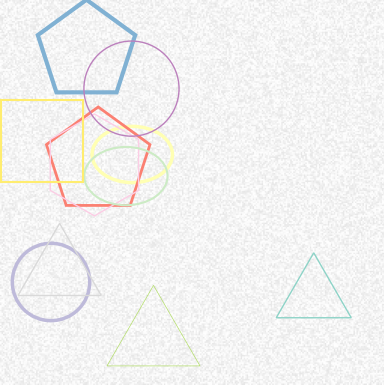[{"shape": "triangle", "thickness": 1, "radius": 0.56, "center": [0.815, 0.231]}, {"shape": "oval", "thickness": 2.5, "radius": 0.52, "center": [0.344, 0.599]}, {"shape": "circle", "thickness": 2.5, "radius": 0.5, "center": [0.133, 0.268]}, {"shape": "pentagon", "thickness": 2, "radius": 0.71, "center": [0.255, 0.581]}, {"shape": "pentagon", "thickness": 3, "radius": 0.66, "center": [0.225, 0.868]}, {"shape": "triangle", "thickness": 0.5, "radius": 0.7, "center": [0.399, 0.119]}, {"shape": "hexagon", "thickness": 1, "radius": 0.66, "center": [0.245, 0.572]}, {"shape": "triangle", "thickness": 1, "radius": 0.62, "center": [0.155, 0.295]}, {"shape": "circle", "thickness": 1, "radius": 0.62, "center": [0.342, 0.77]}, {"shape": "oval", "thickness": 1.5, "radius": 0.54, "center": [0.327, 0.543]}, {"shape": "square", "thickness": 1.5, "radius": 0.53, "center": [0.109, 0.633]}]